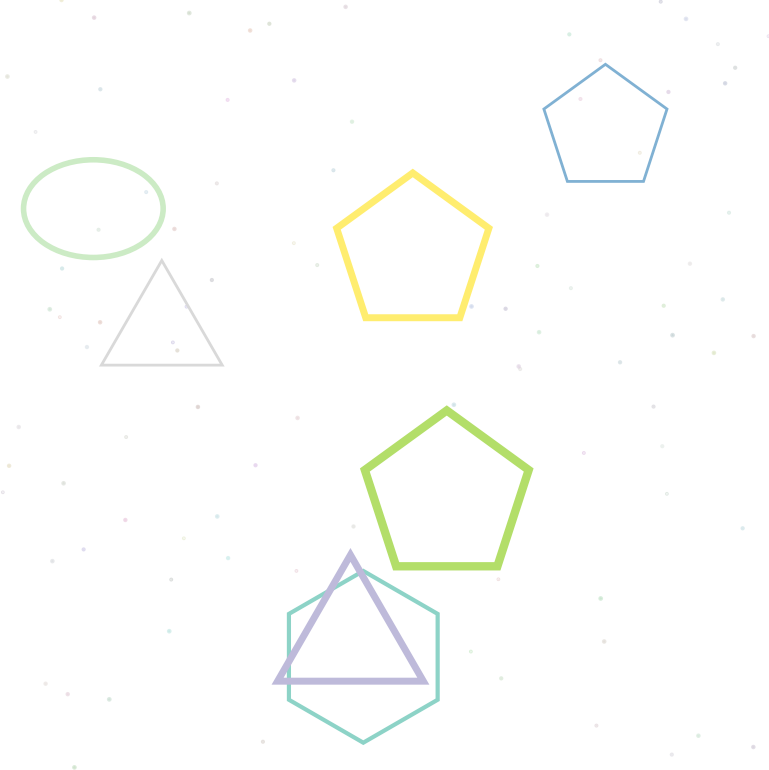[{"shape": "hexagon", "thickness": 1.5, "radius": 0.56, "center": [0.472, 0.147]}, {"shape": "triangle", "thickness": 2.5, "radius": 0.55, "center": [0.455, 0.17]}, {"shape": "pentagon", "thickness": 1, "radius": 0.42, "center": [0.786, 0.832]}, {"shape": "pentagon", "thickness": 3, "radius": 0.56, "center": [0.58, 0.355]}, {"shape": "triangle", "thickness": 1, "radius": 0.45, "center": [0.21, 0.571]}, {"shape": "oval", "thickness": 2, "radius": 0.45, "center": [0.121, 0.729]}, {"shape": "pentagon", "thickness": 2.5, "radius": 0.52, "center": [0.536, 0.671]}]